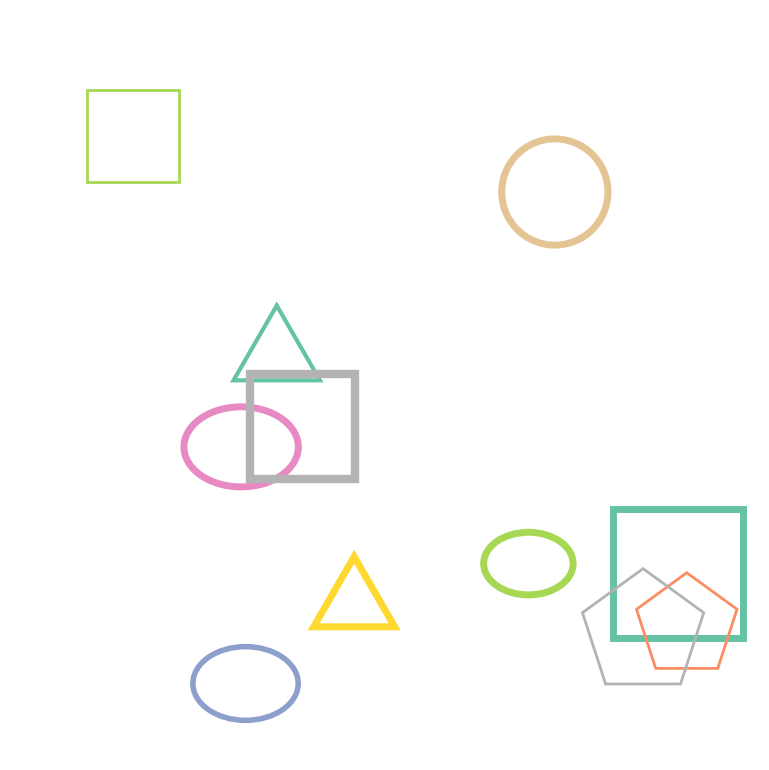[{"shape": "square", "thickness": 2.5, "radius": 0.42, "center": [0.88, 0.255]}, {"shape": "triangle", "thickness": 1.5, "radius": 0.32, "center": [0.359, 0.538]}, {"shape": "pentagon", "thickness": 1, "radius": 0.34, "center": [0.892, 0.188]}, {"shape": "oval", "thickness": 2, "radius": 0.34, "center": [0.319, 0.112]}, {"shape": "oval", "thickness": 2.5, "radius": 0.37, "center": [0.313, 0.42]}, {"shape": "square", "thickness": 1, "radius": 0.3, "center": [0.172, 0.823]}, {"shape": "oval", "thickness": 2.5, "radius": 0.29, "center": [0.686, 0.268]}, {"shape": "triangle", "thickness": 2.5, "radius": 0.3, "center": [0.46, 0.216]}, {"shape": "circle", "thickness": 2.5, "radius": 0.34, "center": [0.721, 0.751]}, {"shape": "square", "thickness": 3, "radius": 0.34, "center": [0.393, 0.447]}, {"shape": "pentagon", "thickness": 1, "radius": 0.41, "center": [0.835, 0.179]}]